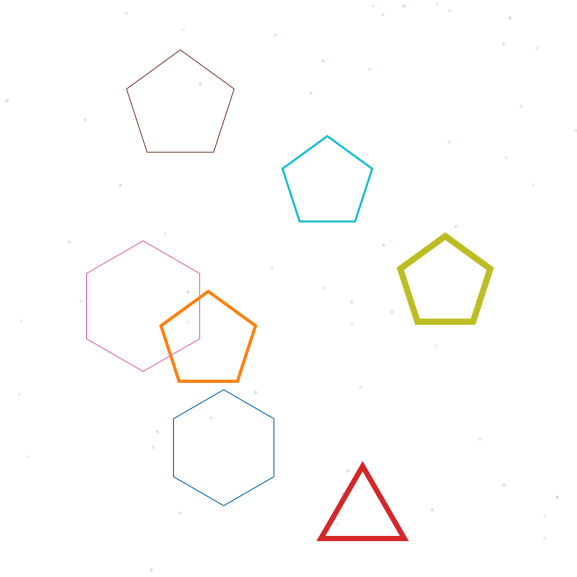[{"shape": "hexagon", "thickness": 0.5, "radius": 0.5, "center": [0.387, 0.224]}, {"shape": "pentagon", "thickness": 1.5, "radius": 0.43, "center": [0.361, 0.409]}, {"shape": "triangle", "thickness": 2.5, "radius": 0.42, "center": [0.628, 0.108]}, {"shape": "pentagon", "thickness": 0.5, "radius": 0.49, "center": [0.312, 0.815]}, {"shape": "hexagon", "thickness": 0.5, "radius": 0.57, "center": [0.248, 0.469]}, {"shape": "pentagon", "thickness": 3, "radius": 0.41, "center": [0.771, 0.508]}, {"shape": "pentagon", "thickness": 1, "radius": 0.41, "center": [0.567, 0.682]}]